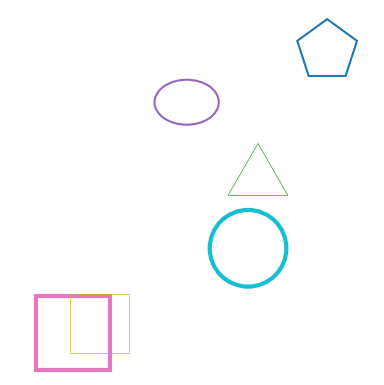[{"shape": "pentagon", "thickness": 1.5, "radius": 0.41, "center": [0.85, 0.869]}, {"shape": "triangle", "thickness": 0.5, "radius": 0.45, "center": [0.67, 0.538]}, {"shape": "oval", "thickness": 1.5, "radius": 0.42, "center": [0.485, 0.734]}, {"shape": "square", "thickness": 3, "radius": 0.48, "center": [0.19, 0.135]}, {"shape": "square", "thickness": 0.5, "radius": 0.38, "center": [0.258, 0.159]}, {"shape": "circle", "thickness": 3, "radius": 0.5, "center": [0.644, 0.355]}]